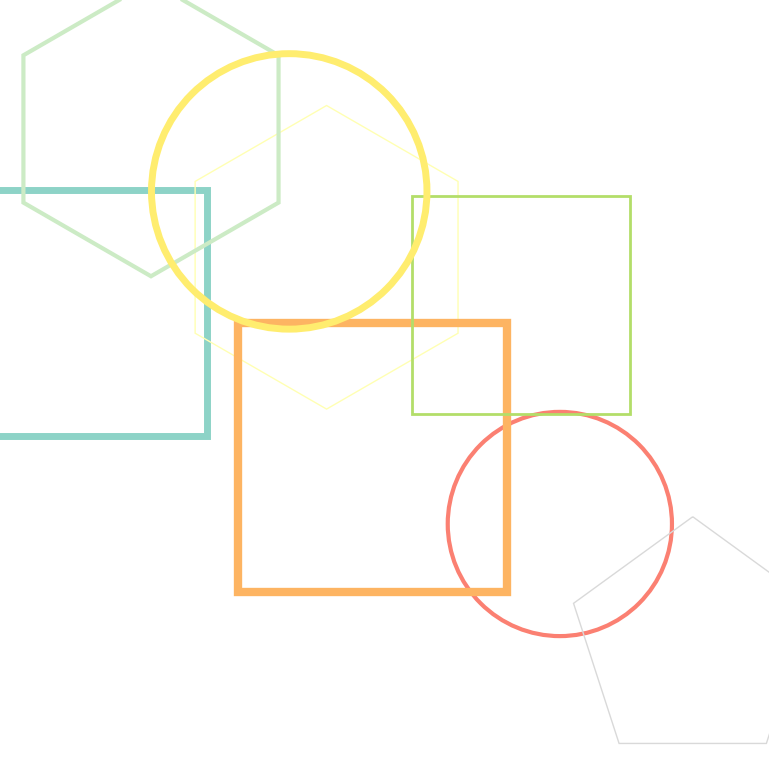[{"shape": "square", "thickness": 2.5, "radius": 0.8, "center": [0.109, 0.594]}, {"shape": "hexagon", "thickness": 0.5, "radius": 0.99, "center": [0.424, 0.666]}, {"shape": "circle", "thickness": 1.5, "radius": 0.73, "center": [0.727, 0.319]}, {"shape": "square", "thickness": 3, "radius": 0.87, "center": [0.483, 0.406]}, {"shape": "square", "thickness": 1, "radius": 0.71, "center": [0.677, 0.604]}, {"shape": "pentagon", "thickness": 0.5, "radius": 0.81, "center": [0.9, 0.166]}, {"shape": "hexagon", "thickness": 1.5, "radius": 0.96, "center": [0.196, 0.833]}, {"shape": "circle", "thickness": 2.5, "radius": 0.89, "center": [0.376, 0.751]}]